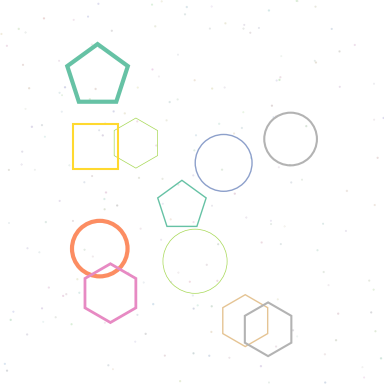[{"shape": "pentagon", "thickness": 3, "radius": 0.41, "center": [0.253, 0.803]}, {"shape": "pentagon", "thickness": 1, "radius": 0.33, "center": [0.473, 0.465]}, {"shape": "circle", "thickness": 3, "radius": 0.36, "center": [0.259, 0.354]}, {"shape": "circle", "thickness": 1, "radius": 0.37, "center": [0.581, 0.577]}, {"shape": "hexagon", "thickness": 2, "radius": 0.38, "center": [0.287, 0.239]}, {"shape": "hexagon", "thickness": 0.5, "radius": 0.33, "center": [0.353, 0.628]}, {"shape": "circle", "thickness": 0.5, "radius": 0.42, "center": [0.507, 0.321]}, {"shape": "square", "thickness": 1.5, "radius": 0.3, "center": [0.248, 0.619]}, {"shape": "hexagon", "thickness": 1, "radius": 0.34, "center": [0.637, 0.167]}, {"shape": "hexagon", "thickness": 1.5, "radius": 0.35, "center": [0.696, 0.145]}, {"shape": "circle", "thickness": 1.5, "radius": 0.34, "center": [0.755, 0.639]}]